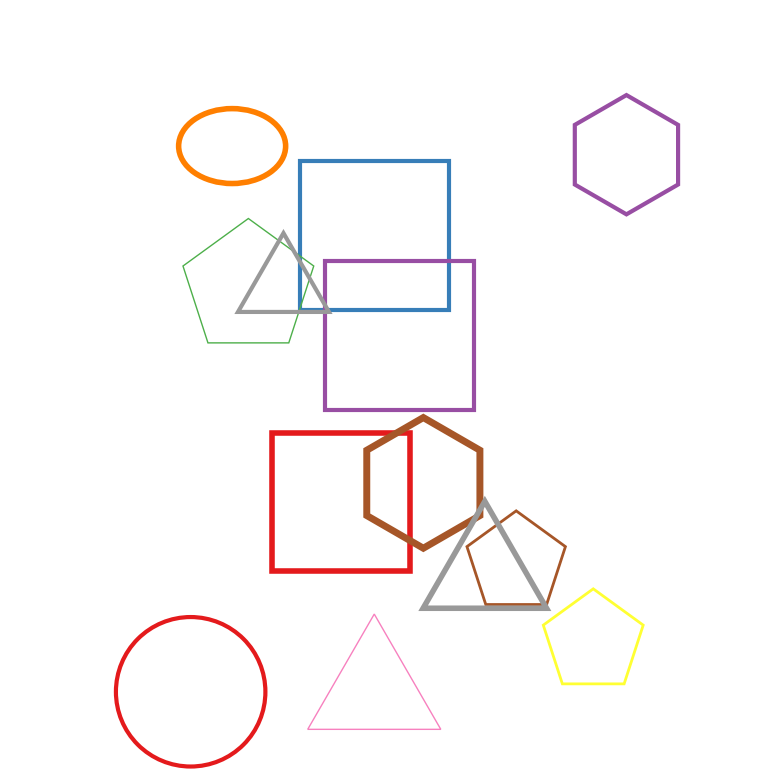[{"shape": "square", "thickness": 2, "radius": 0.45, "center": [0.443, 0.348]}, {"shape": "circle", "thickness": 1.5, "radius": 0.49, "center": [0.248, 0.102]}, {"shape": "square", "thickness": 1.5, "radius": 0.48, "center": [0.487, 0.694]}, {"shape": "pentagon", "thickness": 0.5, "radius": 0.45, "center": [0.323, 0.627]}, {"shape": "square", "thickness": 1.5, "radius": 0.48, "center": [0.519, 0.564]}, {"shape": "hexagon", "thickness": 1.5, "radius": 0.39, "center": [0.814, 0.799]}, {"shape": "oval", "thickness": 2, "radius": 0.35, "center": [0.301, 0.81]}, {"shape": "pentagon", "thickness": 1, "radius": 0.34, "center": [0.77, 0.167]}, {"shape": "hexagon", "thickness": 2.5, "radius": 0.42, "center": [0.55, 0.373]}, {"shape": "pentagon", "thickness": 1, "radius": 0.34, "center": [0.67, 0.269]}, {"shape": "triangle", "thickness": 0.5, "radius": 0.5, "center": [0.486, 0.103]}, {"shape": "triangle", "thickness": 1.5, "radius": 0.34, "center": [0.368, 0.629]}, {"shape": "triangle", "thickness": 2, "radius": 0.46, "center": [0.63, 0.256]}]